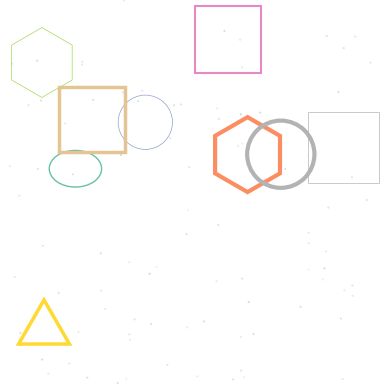[{"shape": "oval", "thickness": 1, "radius": 0.34, "center": [0.196, 0.562]}, {"shape": "hexagon", "thickness": 3, "radius": 0.49, "center": [0.643, 0.598]}, {"shape": "circle", "thickness": 0.5, "radius": 0.35, "center": [0.377, 0.682]}, {"shape": "square", "thickness": 1.5, "radius": 0.43, "center": [0.592, 0.898]}, {"shape": "hexagon", "thickness": 0.5, "radius": 0.45, "center": [0.109, 0.838]}, {"shape": "triangle", "thickness": 2.5, "radius": 0.38, "center": [0.114, 0.145]}, {"shape": "square", "thickness": 2.5, "radius": 0.42, "center": [0.239, 0.689]}, {"shape": "square", "thickness": 0.5, "radius": 0.46, "center": [0.893, 0.617]}, {"shape": "circle", "thickness": 3, "radius": 0.44, "center": [0.729, 0.599]}]